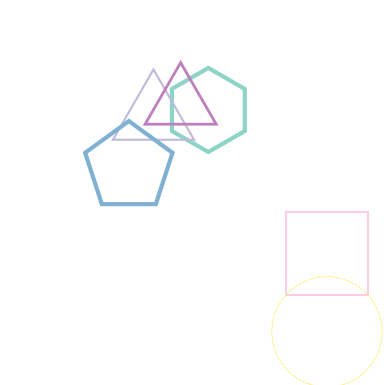[{"shape": "hexagon", "thickness": 3, "radius": 0.55, "center": [0.541, 0.714]}, {"shape": "triangle", "thickness": 1.5, "radius": 0.61, "center": [0.399, 0.698]}, {"shape": "pentagon", "thickness": 3, "radius": 0.6, "center": [0.335, 0.566]}, {"shape": "square", "thickness": 1.5, "radius": 0.54, "center": [0.85, 0.342]}, {"shape": "triangle", "thickness": 2, "radius": 0.53, "center": [0.469, 0.731]}, {"shape": "circle", "thickness": 0.5, "radius": 0.72, "center": [0.849, 0.138]}]